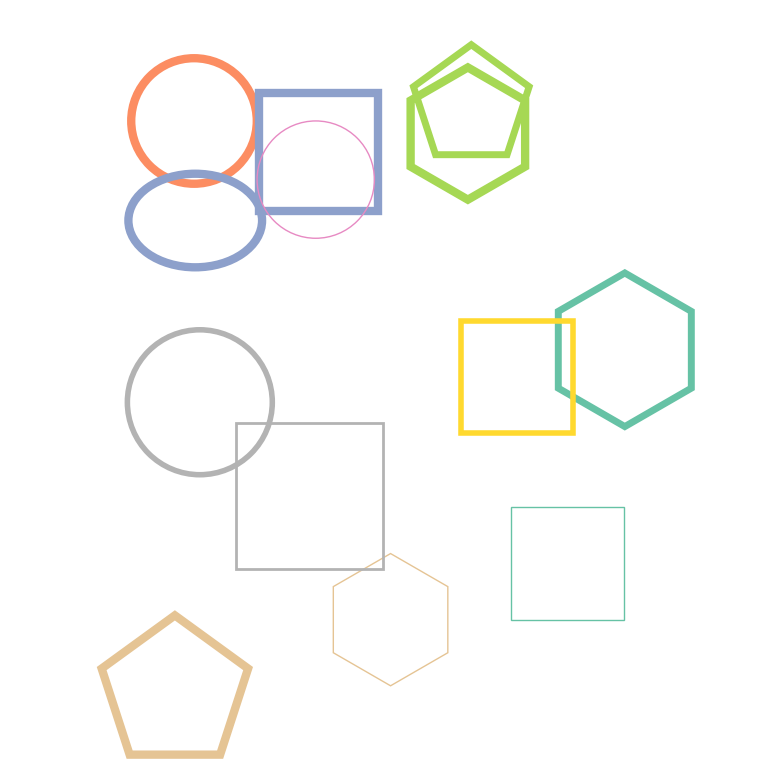[{"shape": "hexagon", "thickness": 2.5, "radius": 0.5, "center": [0.811, 0.546]}, {"shape": "square", "thickness": 0.5, "radius": 0.37, "center": [0.737, 0.268]}, {"shape": "circle", "thickness": 3, "radius": 0.41, "center": [0.252, 0.843]}, {"shape": "square", "thickness": 3, "radius": 0.39, "center": [0.414, 0.802]}, {"shape": "oval", "thickness": 3, "radius": 0.43, "center": [0.254, 0.714]}, {"shape": "circle", "thickness": 0.5, "radius": 0.38, "center": [0.41, 0.767]}, {"shape": "pentagon", "thickness": 2.5, "radius": 0.39, "center": [0.612, 0.863]}, {"shape": "hexagon", "thickness": 3, "radius": 0.43, "center": [0.608, 0.827]}, {"shape": "square", "thickness": 2, "radius": 0.36, "center": [0.672, 0.51]}, {"shape": "pentagon", "thickness": 3, "radius": 0.5, "center": [0.227, 0.101]}, {"shape": "hexagon", "thickness": 0.5, "radius": 0.43, "center": [0.507, 0.195]}, {"shape": "circle", "thickness": 2, "radius": 0.47, "center": [0.26, 0.478]}, {"shape": "square", "thickness": 1, "radius": 0.48, "center": [0.402, 0.356]}]